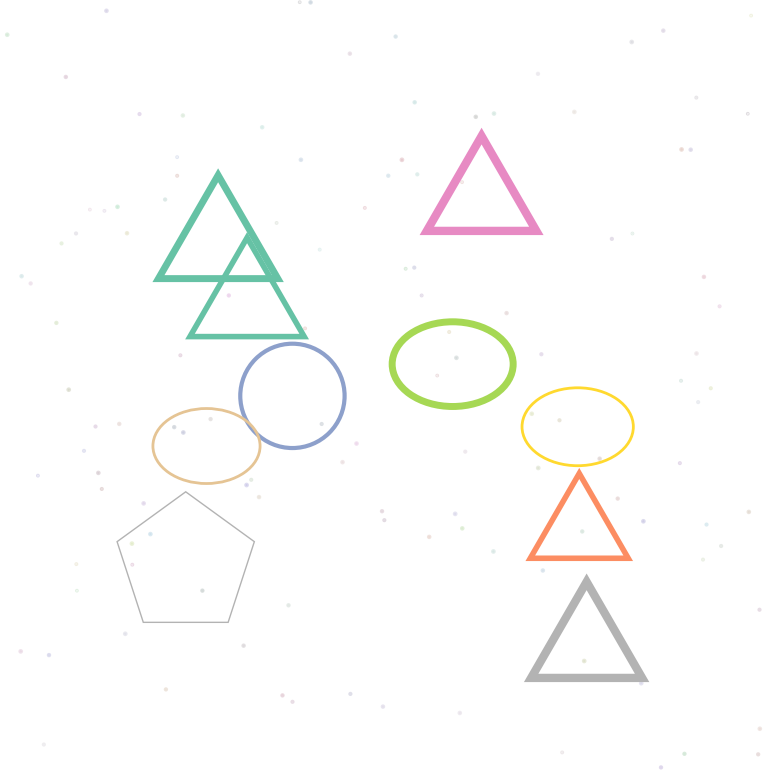[{"shape": "triangle", "thickness": 2.5, "radius": 0.45, "center": [0.283, 0.683]}, {"shape": "triangle", "thickness": 2, "radius": 0.43, "center": [0.321, 0.606]}, {"shape": "triangle", "thickness": 2, "radius": 0.37, "center": [0.752, 0.312]}, {"shape": "circle", "thickness": 1.5, "radius": 0.34, "center": [0.38, 0.486]}, {"shape": "triangle", "thickness": 3, "radius": 0.41, "center": [0.625, 0.741]}, {"shape": "oval", "thickness": 2.5, "radius": 0.39, "center": [0.588, 0.527]}, {"shape": "oval", "thickness": 1, "radius": 0.36, "center": [0.75, 0.446]}, {"shape": "oval", "thickness": 1, "radius": 0.35, "center": [0.268, 0.421]}, {"shape": "pentagon", "thickness": 0.5, "radius": 0.47, "center": [0.241, 0.268]}, {"shape": "triangle", "thickness": 3, "radius": 0.42, "center": [0.762, 0.161]}]